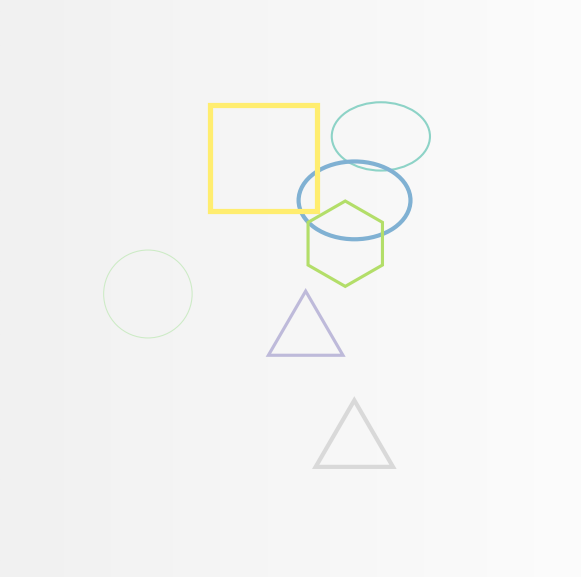[{"shape": "oval", "thickness": 1, "radius": 0.42, "center": [0.655, 0.763]}, {"shape": "triangle", "thickness": 1.5, "radius": 0.37, "center": [0.526, 0.421]}, {"shape": "oval", "thickness": 2, "radius": 0.48, "center": [0.61, 0.652]}, {"shape": "hexagon", "thickness": 1.5, "radius": 0.37, "center": [0.594, 0.577]}, {"shape": "triangle", "thickness": 2, "radius": 0.38, "center": [0.61, 0.229]}, {"shape": "circle", "thickness": 0.5, "radius": 0.38, "center": [0.254, 0.49]}, {"shape": "square", "thickness": 2.5, "radius": 0.46, "center": [0.454, 0.726]}]